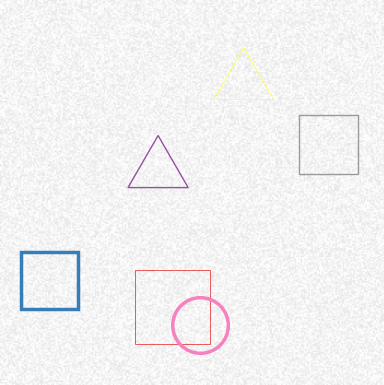[{"shape": "square", "thickness": 0.5, "radius": 0.48, "center": [0.449, 0.203]}, {"shape": "square", "thickness": 2.5, "radius": 0.37, "center": [0.128, 0.271]}, {"shape": "triangle", "thickness": 1, "radius": 0.45, "center": [0.411, 0.558]}, {"shape": "triangle", "thickness": 0.5, "radius": 0.45, "center": [0.633, 0.786]}, {"shape": "circle", "thickness": 2.5, "radius": 0.36, "center": [0.521, 0.155]}, {"shape": "square", "thickness": 1, "radius": 0.39, "center": [0.853, 0.625]}]